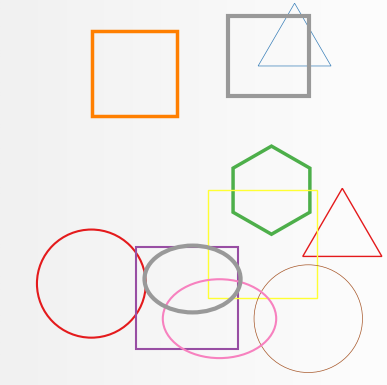[{"shape": "triangle", "thickness": 1, "radius": 0.59, "center": [0.883, 0.393]}, {"shape": "circle", "thickness": 1.5, "radius": 0.7, "center": [0.236, 0.263]}, {"shape": "triangle", "thickness": 0.5, "radius": 0.54, "center": [0.76, 0.883]}, {"shape": "hexagon", "thickness": 2.5, "radius": 0.57, "center": [0.701, 0.506]}, {"shape": "square", "thickness": 1.5, "radius": 0.66, "center": [0.483, 0.226]}, {"shape": "square", "thickness": 2.5, "radius": 0.55, "center": [0.347, 0.81]}, {"shape": "square", "thickness": 1, "radius": 0.7, "center": [0.678, 0.366]}, {"shape": "circle", "thickness": 0.5, "radius": 0.7, "center": [0.796, 0.172]}, {"shape": "oval", "thickness": 1.5, "radius": 0.73, "center": [0.566, 0.172]}, {"shape": "oval", "thickness": 3, "radius": 0.62, "center": [0.497, 0.275]}, {"shape": "square", "thickness": 3, "radius": 0.52, "center": [0.693, 0.854]}]